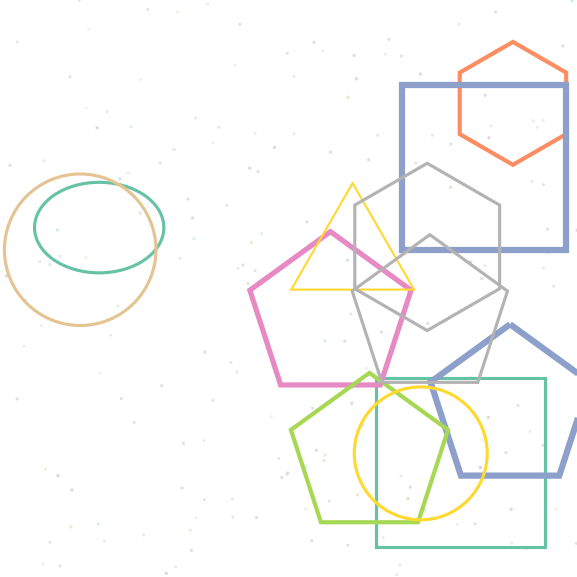[{"shape": "square", "thickness": 1.5, "radius": 0.73, "center": [0.797, 0.198]}, {"shape": "oval", "thickness": 1.5, "radius": 0.56, "center": [0.172, 0.605]}, {"shape": "hexagon", "thickness": 2, "radius": 0.53, "center": [0.888, 0.82]}, {"shape": "pentagon", "thickness": 3, "radius": 0.72, "center": [0.883, 0.293]}, {"shape": "square", "thickness": 3, "radius": 0.71, "center": [0.838, 0.709]}, {"shape": "pentagon", "thickness": 2.5, "radius": 0.73, "center": [0.572, 0.451]}, {"shape": "pentagon", "thickness": 2, "radius": 0.72, "center": [0.64, 0.211]}, {"shape": "circle", "thickness": 1.5, "radius": 0.58, "center": [0.729, 0.214]}, {"shape": "triangle", "thickness": 1, "radius": 0.61, "center": [0.611, 0.559]}, {"shape": "circle", "thickness": 1.5, "radius": 0.66, "center": [0.139, 0.567]}, {"shape": "pentagon", "thickness": 1.5, "radius": 0.71, "center": [0.744, 0.451]}, {"shape": "hexagon", "thickness": 1.5, "radius": 0.72, "center": [0.74, 0.572]}]